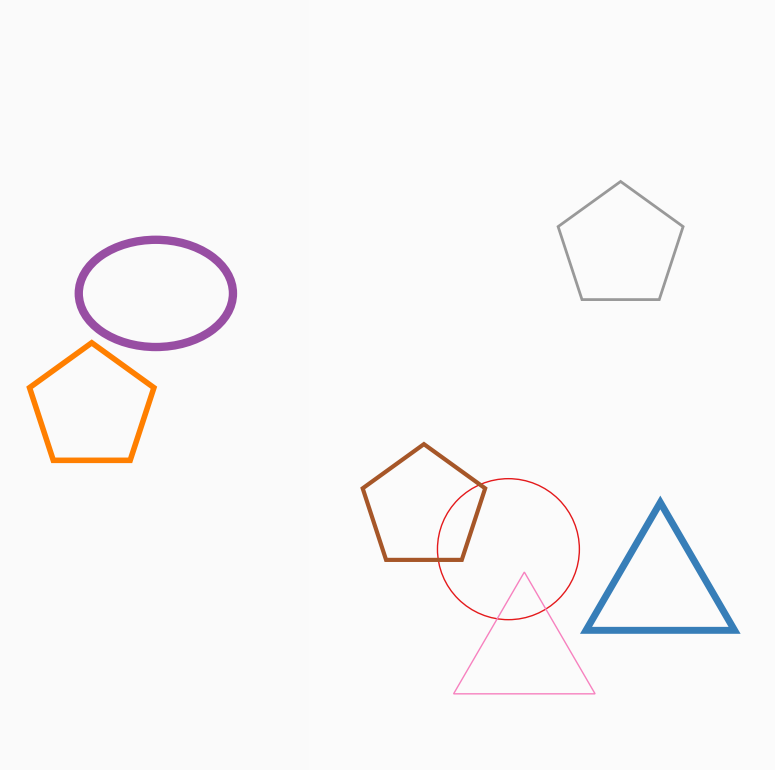[{"shape": "circle", "thickness": 0.5, "radius": 0.46, "center": [0.656, 0.287]}, {"shape": "triangle", "thickness": 2.5, "radius": 0.55, "center": [0.852, 0.237]}, {"shape": "oval", "thickness": 3, "radius": 0.5, "center": [0.201, 0.619]}, {"shape": "pentagon", "thickness": 2, "radius": 0.42, "center": [0.118, 0.47]}, {"shape": "pentagon", "thickness": 1.5, "radius": 0.42, "center": [0.547, 0.34]}, {"shape": "triangle", "thickness": 0.5, "radius": 0.53, "center": [0.677, 0.152]}, {"shape": "pentagon", "thickness": 1, "radius": 0.42, "center": [0.801, 0.68]}]